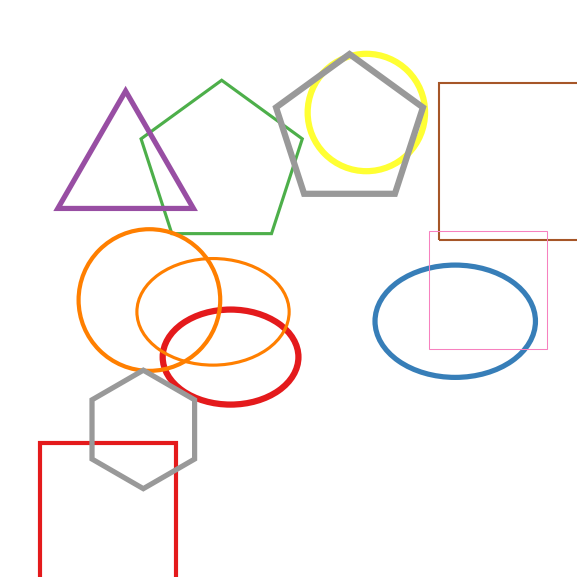[{"shape": "oval", "thickness": 3, "radius": 0.59, "center": [0.399, 0.381]}, {"shape": "square", "thickness": 2, "radius": 0.59, "center": [0.186, 0.115]}, {"shape": "oval", "thickness": 2.5, "radius": 0.69, "center": [0.788, 0.443]}, {"shape": "pentagon", "thickness": 1.5, "radius": 0.73, "center": [0.384, 0.713]}, {"shape": "triangle", "thickness": 2.5, "radius": 0.68, "center": [0.218, 0.706]}, {"shape": "circle", "thickness": 2, "radius": 0.61, "center": [0.259, 0.48]}, {"shape": "oval", "thickness": 1.5, "radius": 0.66, "center": [0.369, 0.459]}, {"shape": "circle", "thickness": 3, "radius": 0.51, "center": [0.634, 0.804]}, {"shape": "square", "thickness": 1, "radius": 0.68, "center": [0.896, 0.719]}, {"shape": "square", "thickness": 0.5, "radius": 0.51, "center": [0.846, 0.497]}, {"shape": "hexagon", "thickness": 2.5, "radius": 0.51, "center": [0.248, 0.256]}, {"shape": "pentagon", "thickness": 3, "radius": 0.67, "center": [0.605, 0.772]}]